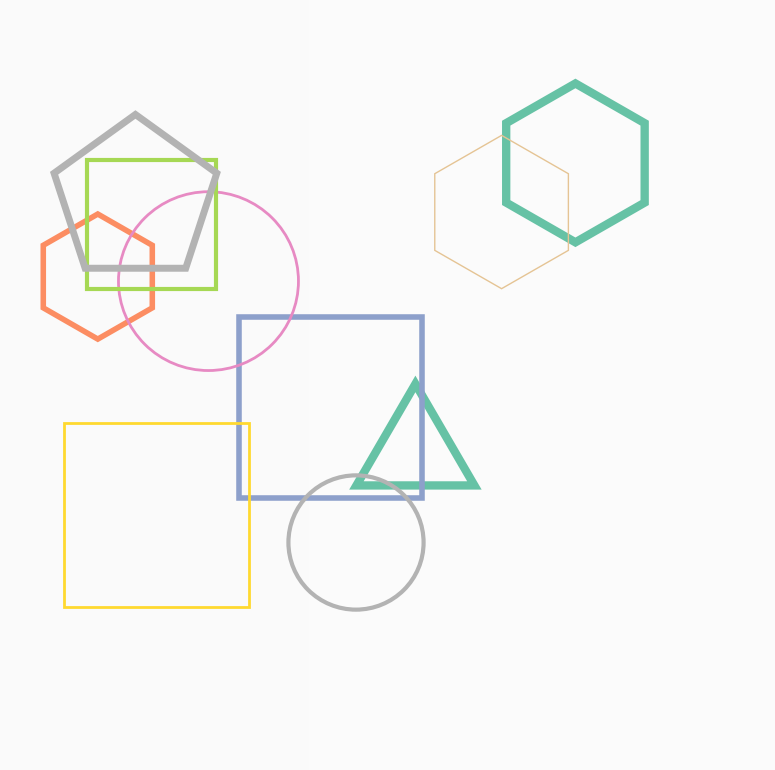[{"shape": "triangle", "thickness": 3, "radius": 0.44, "center": [0.536, 0.414]}, {"shape": "hexagon", "thickness": 3, "radius": 0.52, "center": [0.742, 0.788]}, {"shape": "hexagon", "thickness": 2, "radius": 0.41, "center": [0.126, 0.641]}, {"shape": "square", "thickness": 2, "radius": 0.59, "center": [0.427, 0.471]}, {"shape": "circle", "thickness": 1, "radius": 0.58, "center": [0.269, 0.635]}, {"shape": "square", "thickness": 1.5, "radius": 0.42, "center": [0.195, 0.708]}, {"shape": "square", "thickness": 1, "radius": 0.6, "center": [0.201, 0.331]}, {"shape": "hexagon", "thickness": 0.5, "radius": 0.5, "center": [0.647, 0.725]}, {"shape": "circle", "thickness": 1.5, "radius": 0.44, "center": [0.459, 0.295]}, {"shape": "pentagon", "thickness": 2.5, "radius": 0.55, "center": [0.175, 0.741]}]